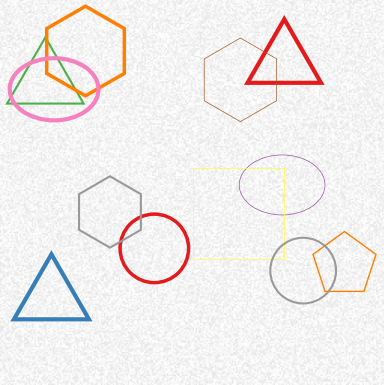[{"shape": "triangle", "thickness": 3, "radius": 0.55, "center": [0.738, 0.84]}, {"shape": "circle", "thickness": 2.5, "radius": 0.45, "center": [0.401, 0.355]}, {"shape": "triangle", "thickness": 3, "radius": 0.56, "center": [0.134, 0.227]}, {"shape": "triangle", "thickness": 1.5, "radius": 0.57, "center": [0.118, 0.788]}, {"shape": "oval", "thickness": 0.5, "radius": 0.56, "center": [0.733, 0.52]}, {"shape": "pentagon", "thickness": 1, "radius": 0.43, "center": [0.895, 0.313]}, {"shape": "hexagon", "thickness": 2.5, "radius": 0.58, "center": [0.222, 0.868]}, {"shape": "square", "thickness": 0.5, "radius": 0.59, "center": [0.62, 0.446]}, {"shape": "hexagon", "thickness": 0.5, "radius": 0.54, "center": [0.624, 0.793]}, {"shape": "oval", "thickness": 3, "radius": 0.58, "center": [0.141, 0.768]}, {"shape": "hexagon", "thickness": 1.5, "radius": 0.46, "center": [0.286, 0.449]}, {"shape": "circle", "thickness": 1.5, "radius": 0.43, "center": [0.787, 0.297]}]